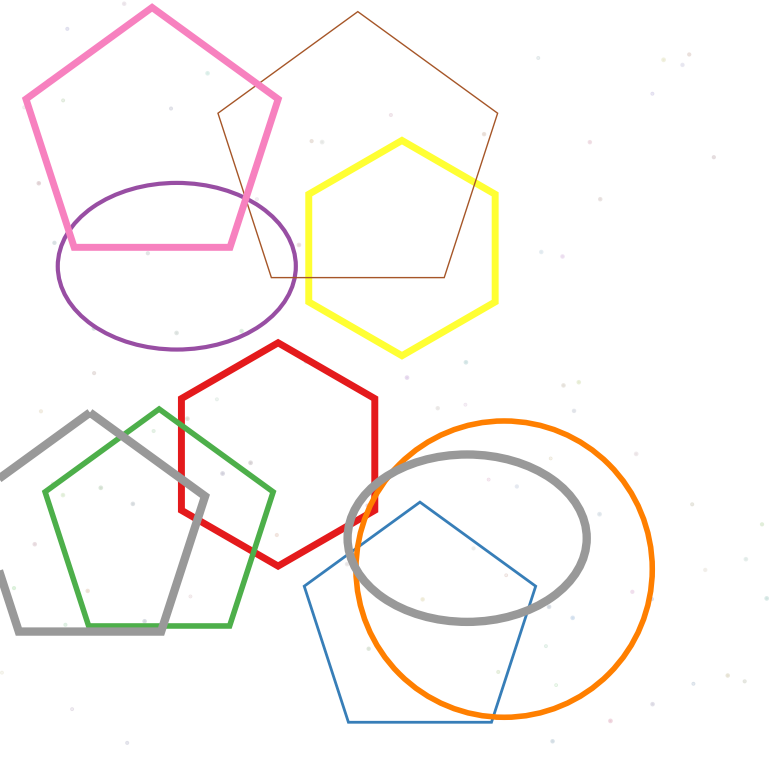[{"shape": "hexagon", "thickness": 2.5, "radius": 0.72, "center": [0.361, 0.41]}, {"shape": "pentagon", "thickness": 1, "radius": 0.79, "center": [0.545, 0.19]}, {"shape": "pentagon", "thickness": 2, "radius": 0.78, "center": [0.207, 0.313]}, {"shape": "oval", "thickness": 1.5, "radius": 0.77, "center": [0.23, 0.654]}, {"shape": "circle", "thickness": 2, "radius": 0.96, "center": [0.655, 0.261]}, {"shape": "hexagon", "thickness": 2.5, "radius": 0.7, "center": [0.522, 0.678]}, {"shape": "pentagon", "thickness": 0.5, "radius": 0.95, "center": [0.465, 0.794]}, {"shape": "pentagon", "thickness": 2.5, "radius": 0.86, "center": [0.198, 0.818]}, {"shape": "pentagon", "thickness": 3, "radius": 0.79, "center": [0.117, 0.307]}, {"shape": "oval", "thickness": 3, "radius": 0.78, "center": [0.607, 0.301]}]